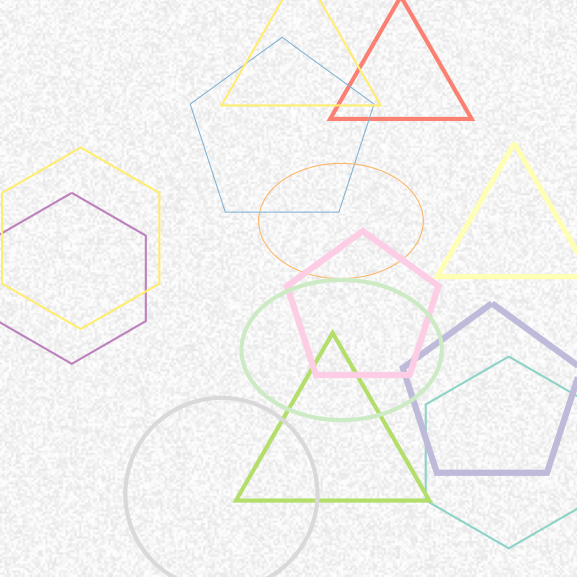[{"shape": "hexagon", "thickness": 1, "radius": 0.83, "center": [0.881, 0.216]}, {"shape": "triangle", "thickness": 2.5, "radius": 0.77, "center": [0.891, 0.597]}, {"shape": "pentagon", "thickness": 3, "radius": 0.81, "center": [0.852, 0.312]}, {"shape": "triangle", "thickness": 2, "radius": 0.71, "center": [0.694, 0.864]}, {"shape": "pentagon", "thickness": 0.5, "radius": 0.84, "center": [0.488, 0.767]}, {"shape": "oval", "thickness": 0.5, "radius": 0.71, "center": [0.59, 0.616]}, {"shape": "triangle", "thickness": 2, "radius": 0.97, "center": [0.576, 0.229]}, {"shape": "pentagon", "thickness": 3, "radius": 0.69, "center": [0.628, 0.461]}, {"shape": "circle", "thickness": 2, "radius": 0.83, "center": [0.383, 0.144]}, {"shape": "hexagon", "thickness": 1, "radius": 0.74, "center": [0.124, 0.517]}, {"shape": "oval", "thickness": 2, "radius": 0.87, "center": [0.592, 0.393]}, {"shape": "hexagon", "thickness": 1, "radius": 0.79, "center": [0.14, 0.587]}, {"shape": "triangle", "thickness": 1, "radius": 0.8, "center": [0.521, 0.896]}]